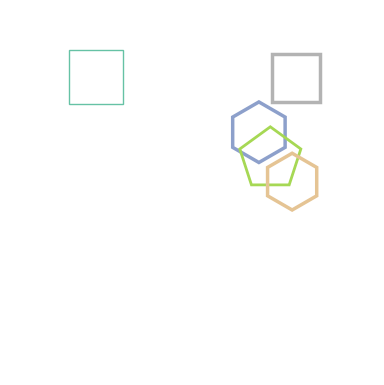[{"shape": "square", "thickness": 1, "radius": 0.35, "center": [0.249, 0.8]}, {"shape": "hexagon", "thickness": 2.5, "radius": 0.39, "center": [0.672, 0.657]}, {"shape": "pentagon", "thickness": 2, "radius": 0.42, "center": [0.702, 0.587]}, {"shape": "hexagon", "thickness": 2.5, "radius": 0.37, "center": [0.759, 0.528]}, {"shape": "square", "thickness": 2.5, "radius": 0.31, "center": [0.769, 0.797]}]